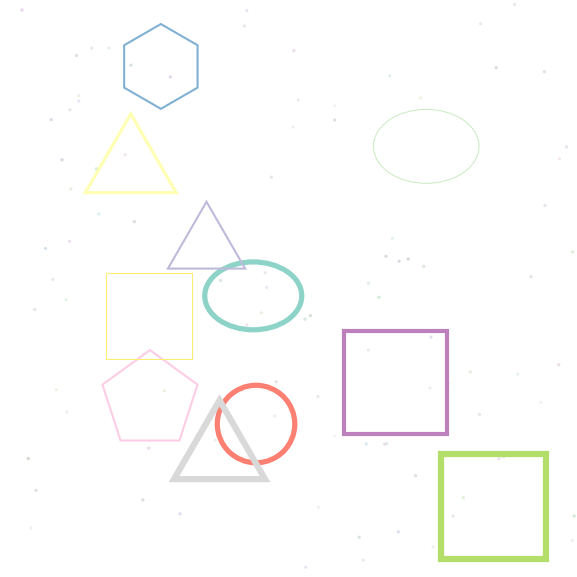[{"shape": "oval", "thickness": 2.5, "radius": 0.42, "center": [0.439, 0.487]}, {"shape": "triangle", "thickness": 1.5, "radius": 0.45, "center": [0.226, 0.711]}, {"shape": "triangle", "thickness": 1, "radius": 0.39, "center": [0.358, 0.573]}, {"shape": "circle", "thickness": 2.5, "radius": 0.34, "center": [0.443, 0.265]}, {"shape": "hexagon", "thickness": 1, "radius": 0.37, "center": [0.279, 0.884]}, {"shape": "square", "thickness": 3, "radius": 0.45, "center": [0.855, 0.123]}, {"shape": "pentagon", "thickness": 1, "radius": 0.43, "center": [0.26, 0.306]}, {"shape": "triangle", "thickness": 3, "radius": 0.45, "center": [0.38, 0.215]}, {"shape": "square", "thickness": 2, "radius": 0.45, "center": [0.685, 0.337]}, {"shape": "oval", "thickness": 0.5, "radius": 0.46, "center": [0.738, 0.746]}, {"shape": "square", "thickness": 0.5, "radius": 0.37, "center": [0.258, 0.452]}]